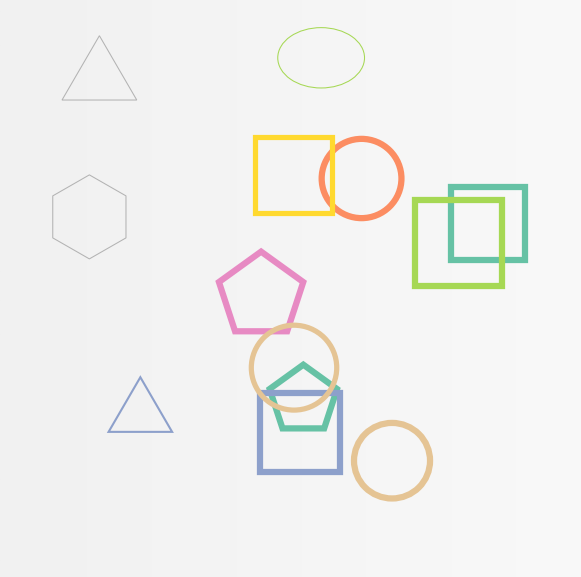[{"shape": "pentagon", "thickness": 3, "radius": 0.3, "center": [0.522, 0.307]}, {"shape": "square", "thickness": 3, "radius": 0.32, "center": [0.839, 0.611]}, {"shape": "circle", "thickness": 3, "radius": 0.34, "center": [0.622, 0.69]}, {"shape": "triangle", "thickness": 1, "radius": 0.32, "center": [0.241, 0.283]}, {"shape": "square", "thickness": 3, "radius": 0.34, "center": [0.516, 0.25]}, {"shape": "pentagon", "thickness": 3, "radius": 0.38, "center": [0.449, 0.487]}, {"shape": "square", "thickness": 3, "radius": 0.37, "center": [0.788, 0.578]}, {"shape": "oval", "thickness": 0.5, "radius": 0.37, "center": [0.552, 0.899]}, {"shape": "square", "thickness": 2.5, "radius": 0.33, "center": [0.505, 0.696]}, {"shape": "circle", "thickness": 2.5, "radius": 0.37, "center": [0.506, 0.362]}, {"shape": "circle", "thickness": 3, "radius": 0.33, "center": [0.674, 0.201]}, {"shape": "triangle", "thickness": 0.5, "radius": 0.37, "center": [0.171, 0.863]}, {"shape": "hexagon", "thickness": 0.5, "radius": 0.36, "center": [0.154, 0.624]}]